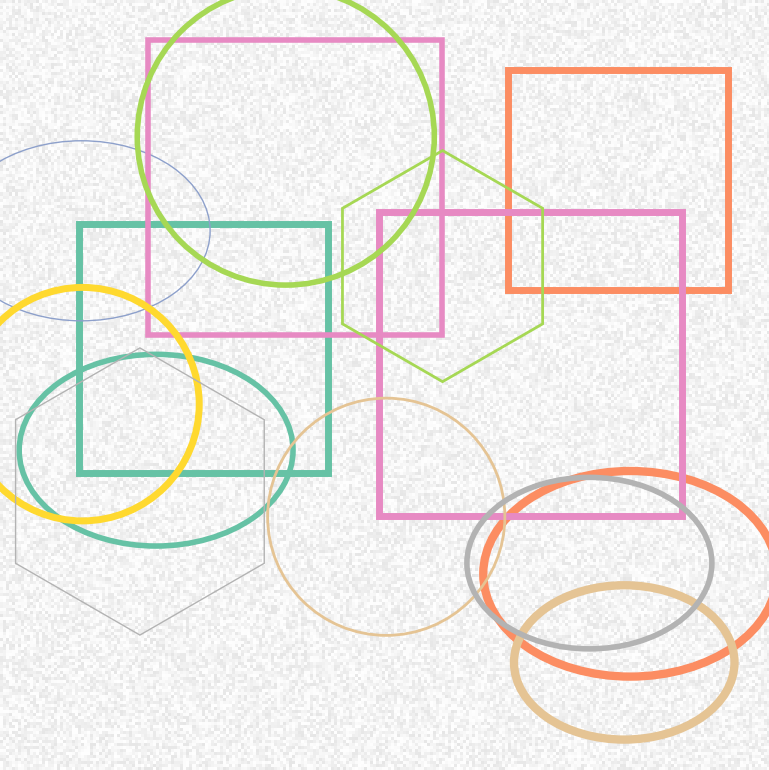[{"shape": "square", "thickness": 2.5, "radius": 0.81, "center": [0.265, 0.548]}, {"shape": "oval", "thickness": 2, "radius": 0.89, "center": [0.203, 0.415]}, {"shape": "square", "thickness": 2.5, "radius": 0.71, "center": [0.802, 0.766]}, {"shape": "oval", "thickness": 3, "radius": 0.95, "center": [0.818, 0.255]}, {"shape": "oval", "thickness": 0.5, "radius": 0.84, "center": [0.106, 0.7]}, {"shape": "square", "thickness": 2.5, "radius": 0.98, "center": [0.689, 0.527]}, {"shape": "square", "thickness": 2, "radius": 0.96, "center": [0.383, 0.756]}, {"shape": "hexagon", "thickness": 1, "radius": 0.75, "center": [0.575, 0.654]}, {"shape": "circle", "thickness": 2, "radius": 0.96, "center": [0.371, 0.823]}, {"shape": "circle", "thickness": 2.5, "radius": 0.76, "center": [0.107, 0.475]}, {"shape": "oval", "thickness": 3, "radius": 0.72, "center": [0.811, 0.14]}, {"shape": "circle", "thickness": 1, "radius": 0.77, "center": [0.502, 0.329]}, {"shape": "oval", "thickness": 2, "radius": 0.8, "center": [0.765, 0.269]}, {"shape": "hexagon", "thickness": 0.5, "radius": 0.93, "center": [0.182, 0.362]}]